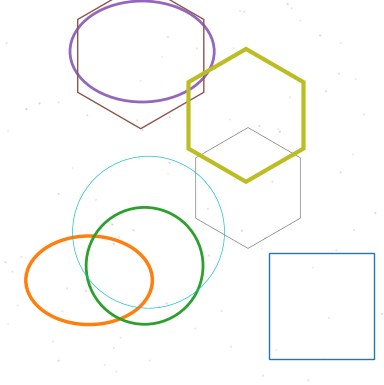[{"shape": "square", "thickness": 1, "radius": 0.68, "center": [0.836, 0.205]}, {"shape": "oval", "thickness": 2.5, "radius": 0.82, "center": [0.231, 0.272]}, {"shape": "circle", "thickness": 2, "radius": 0.76, "center": [0.376, 0.31]}, {"shape": "oval", "thickness": 2, "radius": 0.94, "center": [0.369, 0.866]}, {"shape": "hexagon", "thickness": 1, "radius": 0.95, "center": [0.366, 0.855]}, {"shape": "hexagon", "thickness": 0.5, "radius": 0.78, "center": [0.644, 0.512]}, {"shape": "hexagon", "thickness": 3, "radius": 0.86, "center": [0.639, 0.7]}, {"shape": "circle", "thickness": 0.5, "radius": 0.99, "center": [0.386, 0.397]}]